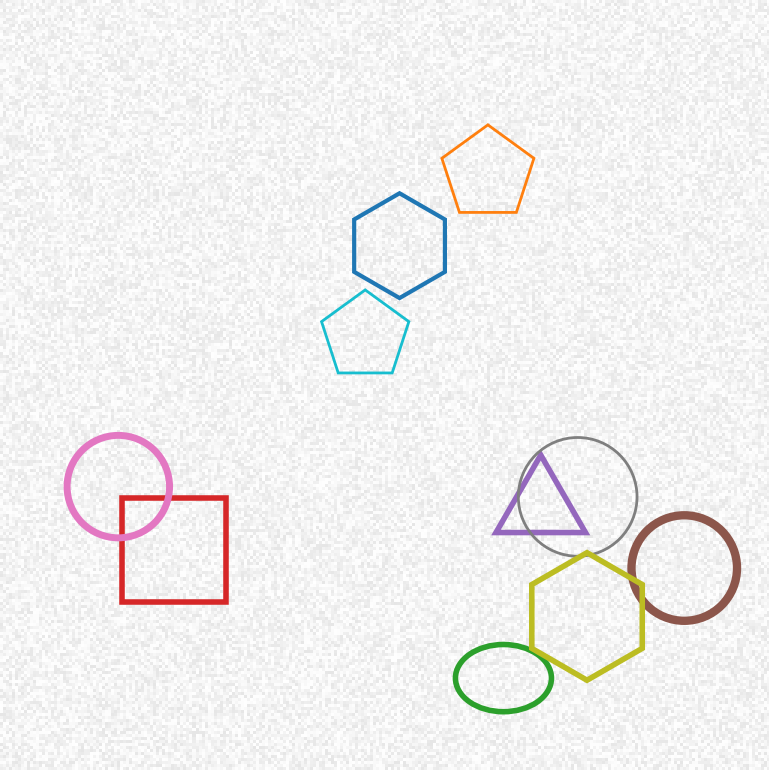[{"shape": "hexagon", "thickness": 1.5, "radius": 0.34, "center": [0.519, 0.681]}, {"shape": "pentagon", "thickness": 1, "radius": 0.31, "center": [0.634, 0.775]}, {"shape": "oval", "thickness": 2, "radius": 0.31, "center": [0.654, 0.119]}, {"shape": "square", "thickness": 2, "radius": 0.34, "center": [0.226, 0.286]}, {"shape": "triangle", "thickness": 2, "radius": 0.34, "center": [0.702, 0.342]}, {"shape": "circle", "thickness": 3, "radius": 0.34, "center": [0.889, 0.262]}, {"shape": "circle", "thickness": 2.5, "radius": 0.33, "center": [0.154, 0.368]}, {"shape": "circle", "thickness": 1, "radius": 0.39, "center": [0.75, 0.355]}, {"shape": "hexagon", "thickness": 2, "radius": 0.41, "center": [0.762, 0.199]}, {"shape": "pentagon", "thickness": 1, "radius": 0.3, "center": [0.474, 0.564]}]